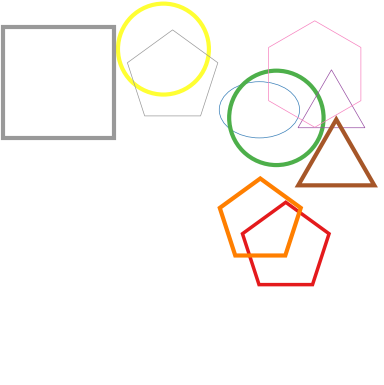[{"shape": "pentagon", "thickness": 2.5, "radius": 0.59, "center": [0.742, 0.356]}, {"shape": "oval", "thickness": 0.5, "radius": 0.52, "center": [0.674, 0.715]}, {"shape": "circle", "thickness": 3, "radius": 0.61, "center": [0.718, 0.694]}, {"shape": "triangle", "thickness": 0.5, "radius": 0.5, "center": [0.861, 0.718]}, {"shape": "pentagon", "thickness": 3, "radius": 0.55, "center": [0.676, 0.426]}, {"shape": "circle", "thickness": 3, "radius": 0.59, "center": [0.425, 0.872]}, {"shape": "triangle", "thickness": 3, "radius": 0.57, "center": [0.873, 0.576]}, {"shape": "hexagon", "thickness": 0.5, "radius": 0.69, "center": [0.818, 0.808]}, {"shape": "pentagon", "thickness": 0.5, "radius": 0.62, "center": [0.448, 0.799]}, {"shape": "square", "thickness": 3, "radius": 0.72, "center": [0.151, 0.785]}]